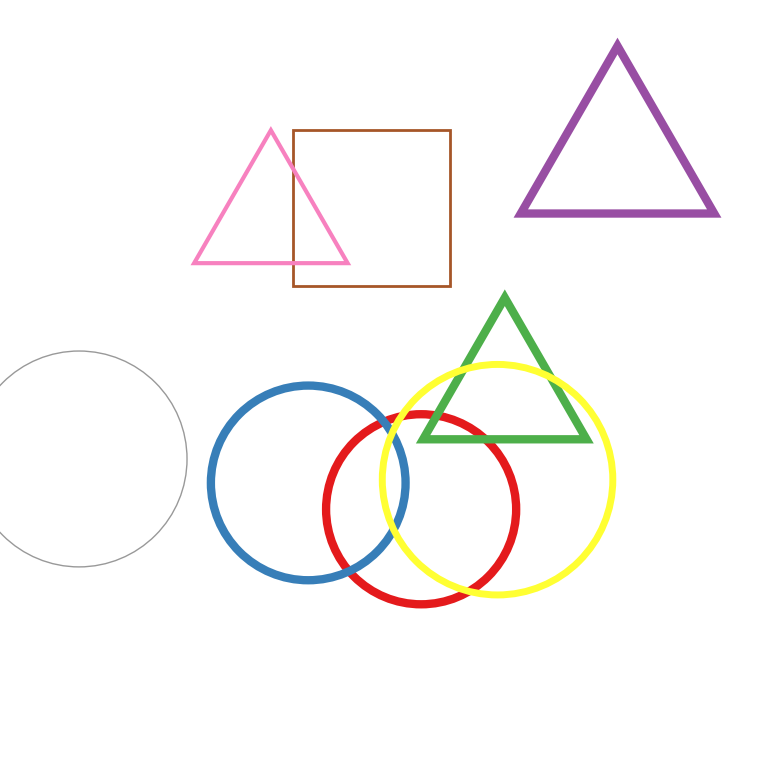[{"shape": "circle", "thickness": 3, "radius": 0.62, "center": [0.547, 0.339]}, {"shape": "circle", "thickness": 3, "radius": 0.63, "center": [0.4, 0.373]}, {"shape": "triangle", "thickness": 3, "radius": 0.61, "center": [0.656, 0.491]}, {"shape": "triangle", "thickness": 3, "radius": 0.73, "center": [0.802, 0.795]}, {"shape": "circle", "thickness": 2.5, "radius": 0.75, "center": [0.646, 0.377]}, {"shape": "square", "thickness": 1, "radius": 0.51, "center": [0.482, 0.73]}, {"shape": "triangle", "thickness": 1.5, "radius": 0.58, "center": [0.352, 0.716]}, {"shape": "circle", "thickness": 0.5, "radius": 0.7, "center": [0.103, 0.404]}]